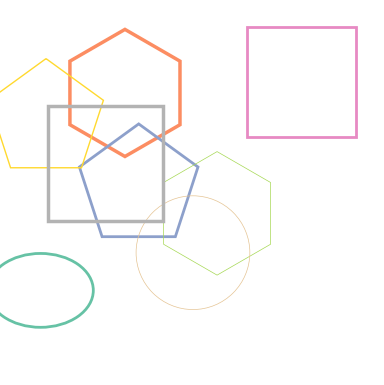[{"shape": "oval", "thickness": 2, "radius": 0.69, "center": [0.105, 0.246]}, {"shape": "hexagon", "thickness": 2.5, "radius": 0.83, "center": [0.325, 0.759]}, {"shape": "pentagon", "thickness": 2, "radius": 0.81, "center": [0.36, 0.516]}, {"shape": "square", "thickness": 2, "radius": 0.71, "center": [0.784, 0.787]}, {"shape": "hexagon", "thickness": 0.5, "radius": 0.8, "center": [0.564, 0.446]}, {"shape": "pentagon", "thickness": 1, "radius": 0.78, "center": [0.12, 0.691]}, {"shape": "circle", "thickness": 0.5, "radius": 0.74, "center": [0.501, 0.344]}, {"shape": "square", "thickness": 2.5, "radius": 0.75, "center": [0.273, 0.577]}]